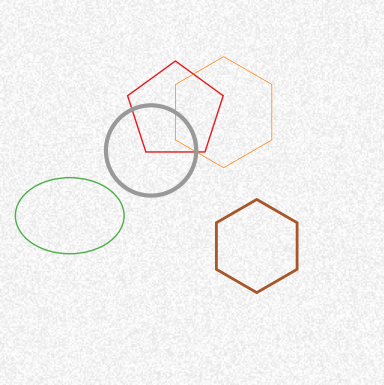[{"shape": "pentagon", "thickness": 1, "radius": 0.65, "center": [0.456, 0.711]}, {"shape": "oval", "thickness": 1, "radius": 0.71, "center": [0.181, 0.44]}, {"shape": "hexagon", "thickness": 0.5, "radius": 0.72, "center": [0.581, 0.709]}, {"shape": "hexagon", "thickness": 2, "radius": 0.6, "center": [0.667, 0.361]}, {"shape": "circle", "thickness": 3, "radius": 0.59, "center": [0.392, 0.609]}]